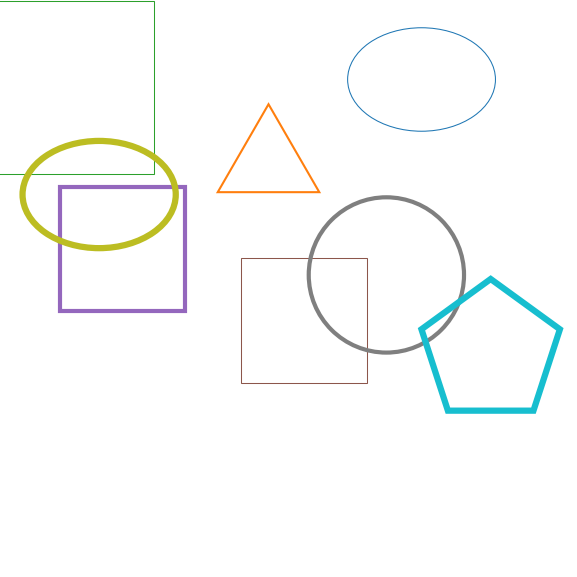[{"shape": "oval", "thickness": 0.5, "radius": 0.64, "center": [0.73, 0.861]}, {"shape": "triangle", "thickness": 1, "radius": 0.51, "center": [0.465, 0.717]}, {"shape": "square", "thickness": 0.5, "radius": 0.75, "center": [0.117, 0.847]}, {"shape": "square", "thickness": 2, "radius": 0.54, "center": [0.212, 0.568]}, {"shape": "square", "thickness": 0.5, "radius": 0.54, "center": [0.526, 0.444]}, {"shape": "circle", "thickness": 2, "radius": 0.67, "center": [0.669, 0.523]}, {"shape": "oval", "thickness": 3, "radius": 0.66, "center": [0.172, 0.662]}, {"shape": "pentagon", "thickness": 3, "radius": 0.63, "center": [0.85, 0.39]}]